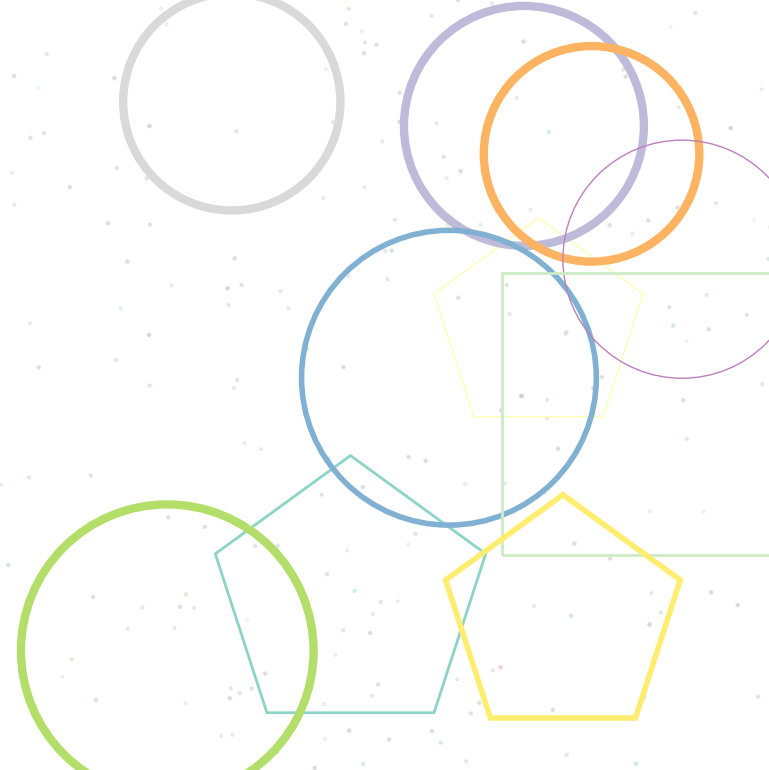[{"shape": "pentagon", "thickness": 1, "radius": 0.92, "center": [0.455, 0.224]}, {"shape": "pentagon", "thickness": 0.5, "radius": 0.71, "center": [0.699, 0.574]}, {"shape": "circle", "thickness": 3, "radius": 0.78, "center": [0.68, 0.836]}, {"shape": "circle", "thickness": 2, "radius": 0.96, "center": [0.583, 0.509]}, {"shape": "circle", "thickness": 3, "radius": 0.7, "center": [0.768, 0.8]}, {"shape": "circle", "thickness": 3, "radius": 0.95, "center": [0.217, 0.155]}, {"shape": "circle", "thickness": 3, "radius": 0.71, "center": [0.301, 0.868]}, {"shape": "circle", "thickness": 0.5, "radius": 0.77, "center": [0.886, 0.663]}, {"shape": "square", "thickness": 1, "radius": 0.92, "center": [0.836, 0.462]}, {"shape": "pentagon", "thickness": 2, "radius": 0.8, "center": [0.731, 0.197]}]